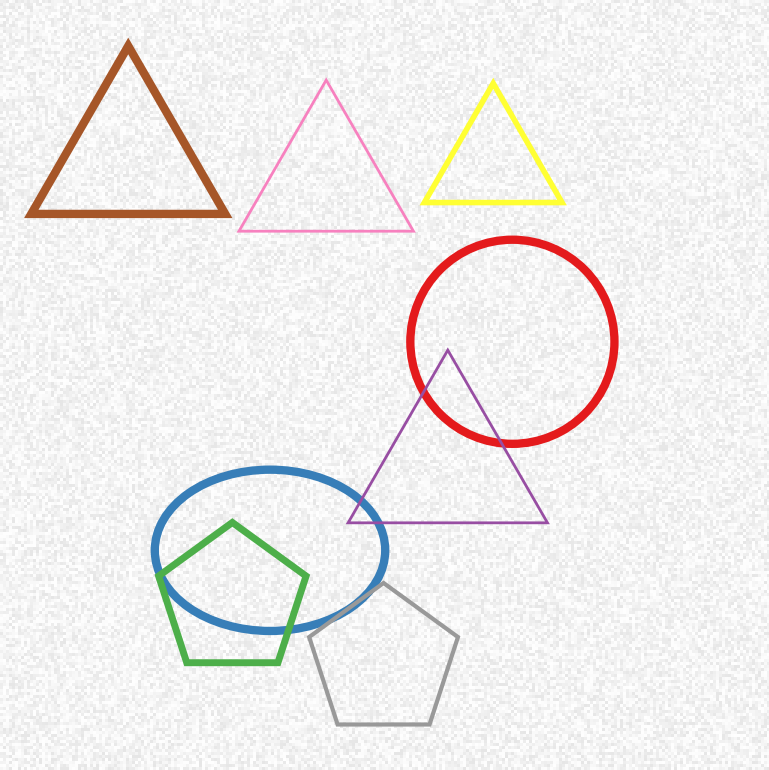[{"shape": "circle", "thickness": 3, "radius": 0.66, "center": [0.665, 0.556]}, {"shape": "oval", "thickness": 3, "radius": 0.75, "center": [0.351, 0.285]}, {"shape": "pentagon", "thickness": 2.5, "radius": 0.5, "center": [0.302, 0.221]}, {"shape": "triangle", "thickness": 1, "radius": 0.75, "center": [0.582, 0.396]}, {"shape": "triangle", "thickness": 2, "radius": 0.52, "center": [0.641, 0.789]}, {"shape": "triangle", "thickness": 3, "radius": 0.73, "center": [0.167, 0.795]}, {"shape": "triangle", "thickness": 1, "radius": 0.65, "center": [0.424, 0.765]}, {"shape": "pentagon", "thickness": 1.5, "radius": 0.51, "center": [0.498, 0.141]}]